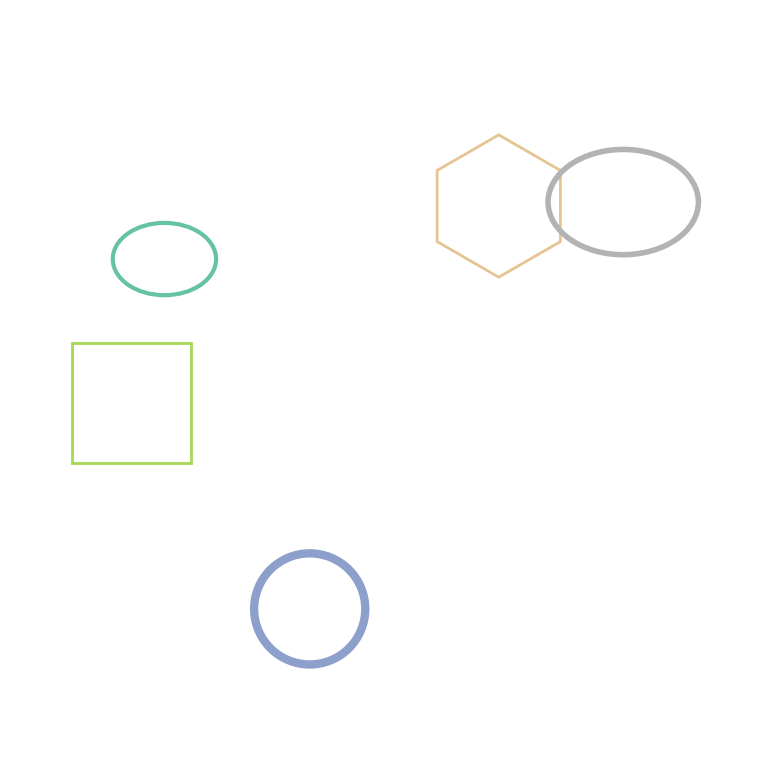[{"shape": "oval", "thickness": 1.5, "radius": 0.34, "center": [0.214, 0.664]}, {"shape": "circle", "thickness": 3, "radius": 0.36, "center": [0.402, 0.209]}, {"shape": "square", "thickness": 1, "radius": 0.39, "center": [0.171, 0.477]}, {"shape": "hexagon", "thickness": 1, "radius": 0.46, "center": [0.648, 0.732]}, {"shape": "oval", "thickness": 2, "radius": 0.49, "center": [0.809, 0.738]}]